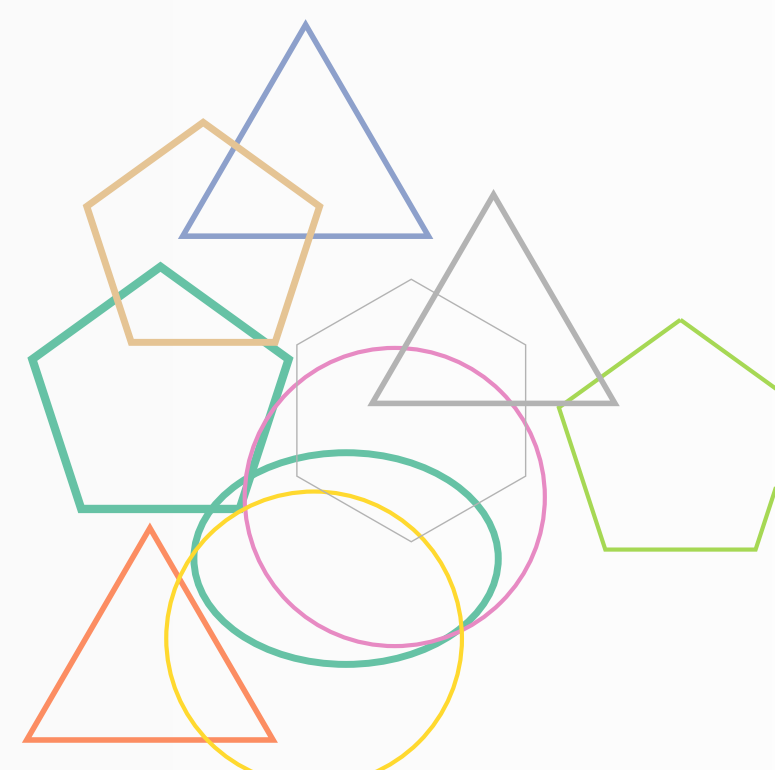[{"shape": "pentagon", "thickness": 3, "radius": 0.87, "center": [0.207, 0.48]}, {"shape": "oval", "thickness": 2.5, "radius": 0.98, "center": [0.447, 0.275]}, {"shape": "triangle", "thickness": 2, "radius": 0.92, "center": [0.193, 0.131]}, {"shape": "triangle", "thickness": 2, "radius": 0.92, "center": [0.394, 0.785]}, {"shape": "circle", "thickness": 1.5, "radius": 0.97, "center": [0.509, 0.355]}, {"shape": "pentagon", "thickness": 1.5, "radius": 0.82, "center": [0.878, 0.42]}, {"shape": "circle", "thickness": 1.5, "radius": 0.95, "center": [0.405, 0.171]}, {"shape": "pentagon", "thickness": 2.5, "radius": 0.79, "center": [0.262, 0.683]}, {"shape": "hexagon", "thickness": 0.5, "radius": 0.85, "center": [0.531, 0.467]}, {"shape": "triangle", "thickness": 2, "radius": 0.9, "center": [0.637, 0.567]}]